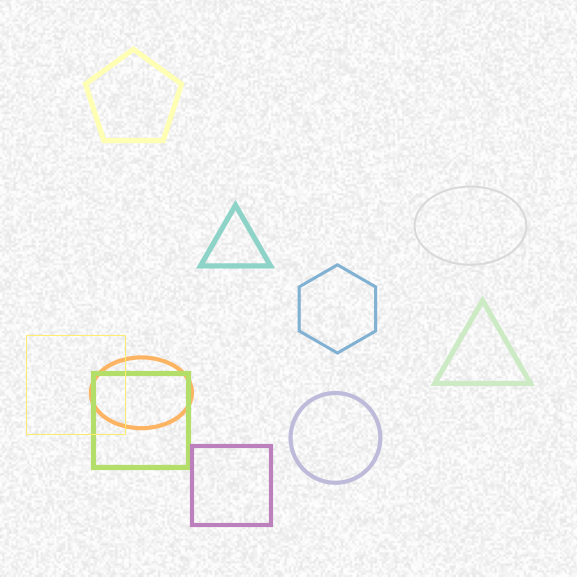[{"shape": "triangle", "thickness": 2.5, "radius": 0.35, "center": [0.408, 0.574]}, {"shape": "pentagon", "thickness": 2.5, "radius": 0.44, "center": [0.231, 0.827]}, {"shape": "circle", "thickness": 2, "radius": 0.39, "center": [0.581, 0.241]}, {"shape": "hexagon", "thickness": 1.5, "radius": 0.38, "center": [0.584, 0.464]}, {"shape": "oval", "thickness": 2, "radius": 0.44, "center": [0.245, 0.319]}, {"shape": "square", "thickness": 2.5, "radius": 0.41, "center": [0.243, 0.272]}, {"shape": "oval", "thickness": 1, "radius": 0.48, "center": [0.815, 0.608]}, {"shape": "square", "thickness": 2, "radius": 0.34, "center": [0.401, 0.158]}, {"shape": "triangle", "thickness": 2.5, "radius": 0.48, "center": [0.836, 0.383]}, {"shape": "square", "thickness": 0.5, "radius": 0.43, "center": [0.13, 0.333]}]